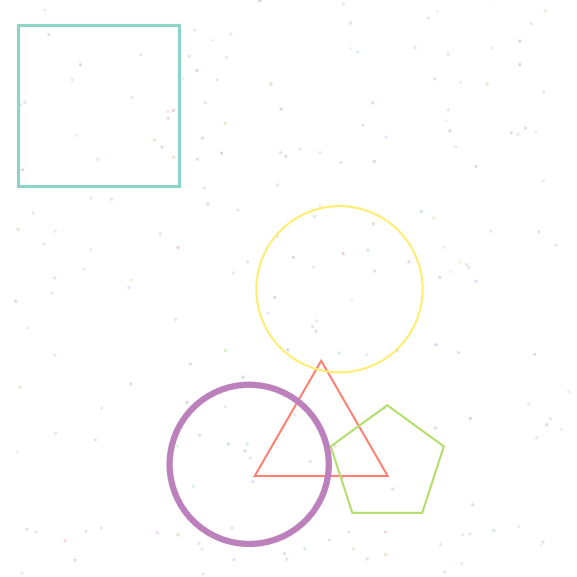[{"shape": "square", "thickness": 1.5, "radius": 0.7, "center": [0.17, 0.817]}, {"shape": "triangle", "thickness": 1, "radius": 0.66, "center": [0.556, 0.241]}, {"shape": "pentagon", "thickness": 1, "radius": 0.51, "center": [0.671, 0.194]}, {"shape": "circle", "thickness": 3, "radius": 0.69, "center": [0.432, 0.195]}, {"shape": "circle", "thickness": 1, "radius": 0.72, "center": [0.588, 0.498]}]